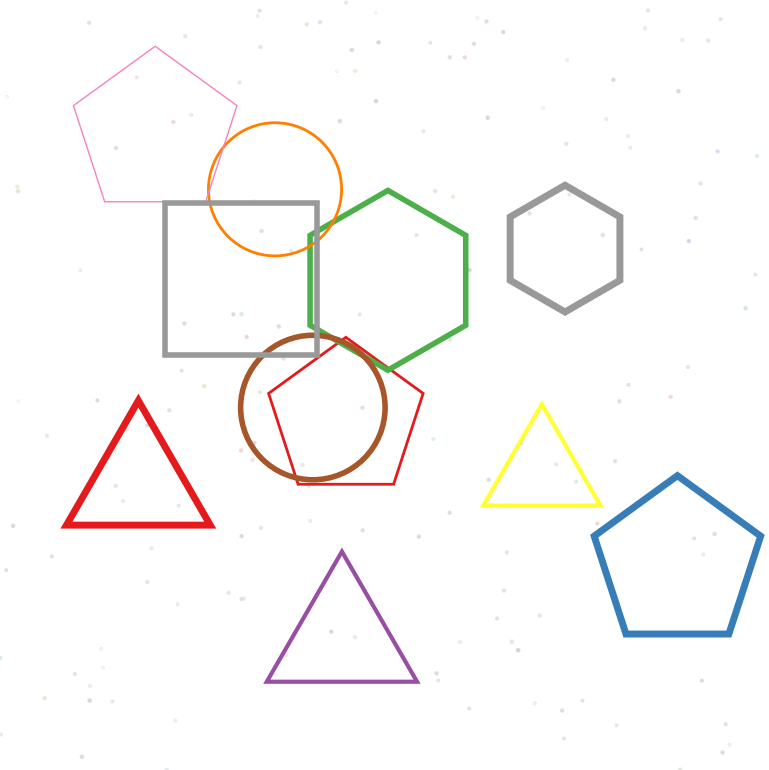[{"shape": "triangle", "thickness": 2.5, "radius": 0.54, "center": [0.18, 0.372]}, {"shape": "pentagon", "thickness": 1, "radius": 0.53, "center": [0.449, 0.456]}, {"shape": "pentagon", "thickness": 2.5, "radius": 0.57, "center": [0.88, 0.269]}, {"shape": "hexagon", "thickness": 2, "radius": 0.58, "center": [0.504, 0.636]}, {"shape": "triangle", "thickness": 1.5, "radius": 0.56, "center": [0.444, 0.171]}, {"shape": "circle", "thickness": 1, "radius": 0.43, "center": [0.357, 0.754]}, {"shape": "triangle", "thickness": 1.5, "radius": 0.44, "center": [0.704, 0.387]}, {"shape": "circle", "thickness": 2, "radius": 0.47, "center": [0.406, 0.471]}, {"shape": "pentagon", "thickness": 0.5, "radius": 0.56, "center": [0.202, 0.828]}, {"shape": "square", "thickness": 2, "radius": 0.49, "center": [0.313, 0.638]}, {"shape": "hexagon", "thickness": 2.5, "radius": 0.41, "center": [0.734, 0.677]}]